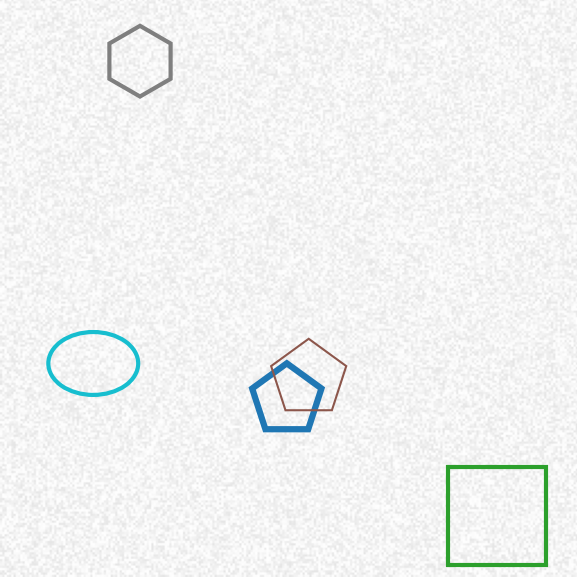[{"shape": "pentagon", "thickness": 3, "radius": 0.32, "center": [0.497, 0.307]}, {"shape": "square", "thickness": 2, "radius": 0.43, "center": [0.861, 0.106]}, {"shape": "pentagon", "thickness": 1, "radius": 0.34, "center": [0.535, 0.344]}, {"shape": "hexagon", "thickness": 2, "radius": 0.31, "center": [0.242, 0.893]}, {"shape": "oval", "thickness": 2, "radius": 0.39, "center": [0.161, 0.37]}]